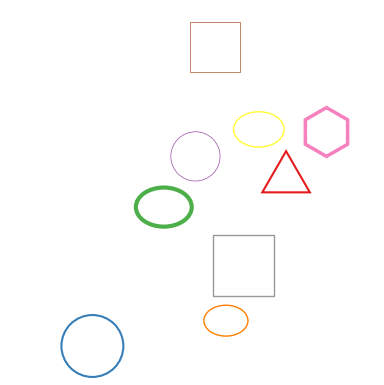[{"shape": "triangle", "thickness": 1.5, "radius": 0.36, "center": [0.743, 0.536]}, {"shape": "circle", "thickness": 1.5, "radius": 0.4, "center": [0.24, 0.101]}, {"shape": "oval", "thickness": 3, "radius": 0.36, "center": [0.425, 0.462]}, {"shape": "circle", "thickness": 0.5, "radius": 0.32, "center": [0.508, 0.594]}, {"shape": "oval", "thickness": 1, "radius": 0.29, "center": [0.587, 0.167]}, {"shape": "oval", "thickness": 1, "radius": 0.33, "center": [0.672, 0.664]}, {"shape": "square", "thickness": 0.5, "radius": 0.32, "center": [0.558, 0.877]}, {"shape": "hexagon", "thickness": 2.5, "radius": 0.32, "center": [0.848, 0.657]}, {"shape": "square", "thickness": 1, "radius": 0.4, "center": [0.632, 0.311]}]